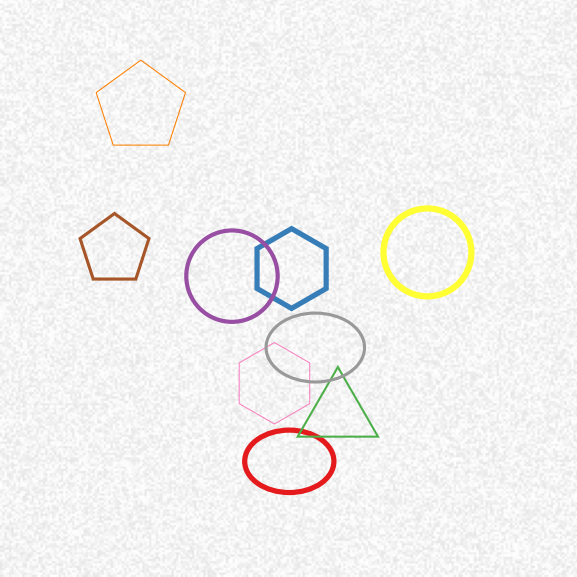[{"shape": "oval", "thickness": 2.5, "radius": 0.39, "center": [0.501, 0.2]}, {"shape": "hexagon", "thickness": 2.5, "radius": 0.35, "center": [0.505, 0.534]}, {"shape": "triangle", "thickness": 1, "radius": 0.4, "center": [0.585, 0.283]}, {"shape": "circle", "thickness": 2, "radius": 0.4, "center": [0.402, 0.521]}, {"shape": "pentagon", "thickness": 0.5, "radius": 0.41, "center": [0.244, 0.814]}, {"shape": "circle", "thickness": 3, "radius": 0.38, "center": [0.74, 0.562]}, {"shape": "pentagon", "thickness": 1.5, "radius": 0.31, "center": [0.198, 0.567]}, {"shape": "hexagon", "thickness": 0.5, "radius": 0.35, "center": [0.475, 0.335]}, {"shape": "oval", "thickness": 1.5, "radius": 0.43, "center": [0.546, 0.397]}]